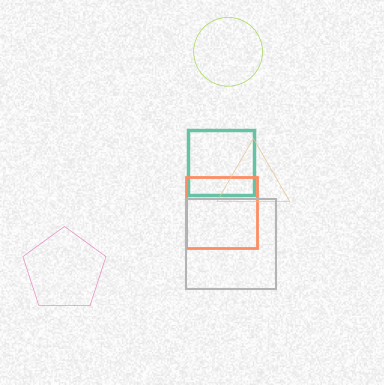[{"shape": "square", "thickness": 2.5, "radius": 0.42, "center": [0.574, 0.578]}, {"shape": "square", "thickness": 2, "radius": 0.46, "center": [0.575, 0.449]}, {"shape": "pentagon", "thickness": 0.5, "radius": 0.57, "center": [0.167, 0.298]}, {"shape": "circle", "thickness": 0.5, "radius": 0.45, "center": [0.592, 0.865]}, {"shape": "triangle", "thickness": 0.5, "radius": 0.55, "center": [0.658, 0.531]}, {"shape": "square", "thickness": 1.5, "radius": 0.59, "center": [0.6, 0.365]}]